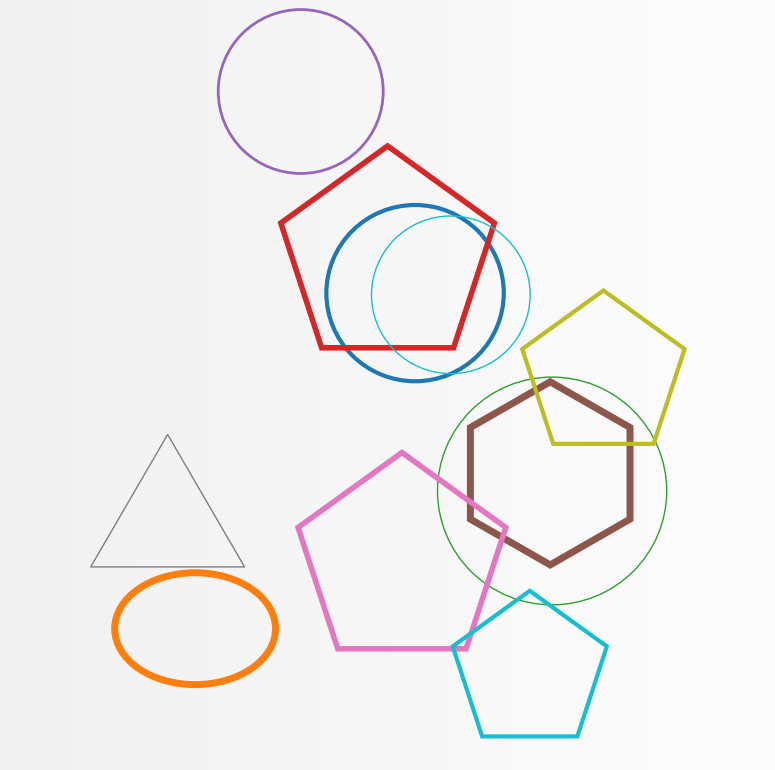[{"shape": "circle", "thickness": 1.5, "radius": 0.57, "center": [0.536, 0.619]}, {"shape": "oval", "thickness": 2.5, "radius": 0.52, "center": [0.252, 0.184]}, {"shape": "circle", "thickness": 0.5, "radius": 0.74, "center": [0.712, 0.362]}, {"shape": "pentagon", "thickness": 2, "radius": 0.72, "center": [0.5, 0.666]}, {"shape": "circle", "thickness": 1, "radius": 0.53, "center": [0.388, 0.881]}, {"shape": "hexagon", "thickness": 2.5, "radius": 0.59, "center": [0.71, 0.385]}, {"shape": "pentagon", "thickness": 2, "radius": 0.7, "center": [0.519, 0.271]}, {"shape": "triangle", "thickness": 0.5, "radius": 0.57, "center": [0.216, 0.321]}, {"shape": "pentagon", "thickness": 1.5, "radius": 0.55, "center": [0.779, 0.513]}, {"shape": "pentagon", "thickness": 1.5, "radius": 0.52, "center": [0.684, 0.128]}, {"shape": "circle", "thickness": 0.5, "radius": 0.51, "center": [0.582, 0.617]}]